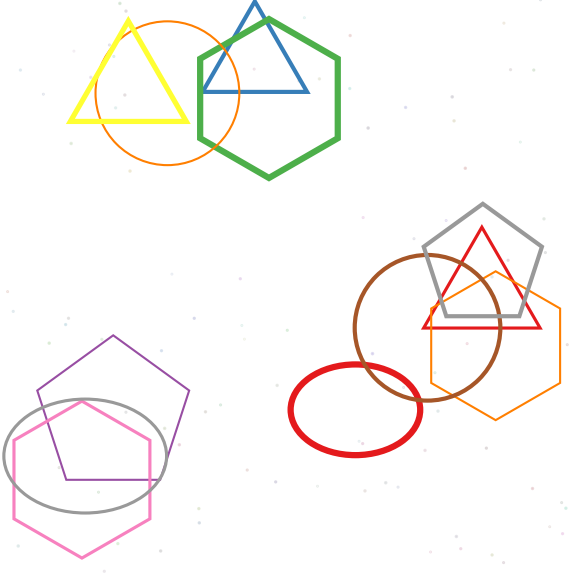[{"shape": "oval", "thickness": 3, "radius": 0.56, "center": [0.615, 0.29]}, {"shape": "triangle", "thickness": 1.5, "radius": 0.58, "center": [0.834, 0.489]}, {"shape": "triangle", "thickness": 2, "radius": 0.52, "center": [0.441, 0.892]}, {"shape": "hexagon", "thickness": 3, "radius": 0.69, "center": [0.466, 0.829]}, {"shape": "pentagon", "thickness": 1, "radius": 0.69, "center": [0.196, 0.28]}, {"shape": "hexagon", "thickness": 1, "radius": 0.64, "center": [0.858, 0.4]}, {"shape": "circle", "thickness": 1, "radius": 0.62, "center": [0.29, 0.838]}, {"shape": "triangle", "thickness": 2.5, "radius": 0.58, "center": [0.222, 0.847]}, {"shape": "circle", "thickness": 2, "radius": 0.63, "center": [0.74, 0.432]}, {"shape": "hexagon", "thickness": 1.5, "radius": 0.68, "center": [0.142, 0.169]}, {"shape": "pentagon", "thickness": 2, "radius": 0.54, "center": [0.836, 0.539]}, {"shape": "oval", "thickness": 1.5, "radius": 0.7, "center": [0.148, 0.209]}]